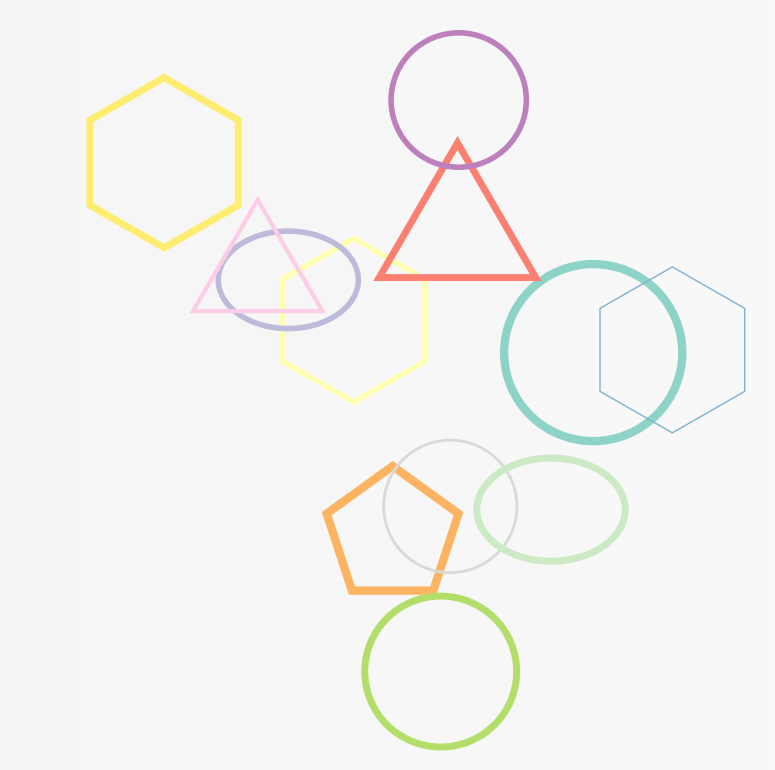[{"shape": "circle", "thickness": 3, "radius": 0.57, "center": [0.765, 0.542]}, {"shape": "hexagon", "thickness": 2, "radius": 0.53, "center": [0.456, 0.584]}, {"shape": "oval", "thickness": 2, "radius": 0.45, "center": [0.372, 0.637]}, {"shape": "triangle", "thickness": 2.5, "radius": 0.58, "center": [0.59, 0.698]}, {"shape": "hexagon", "thickness": 0.5, "radius": 0.54, "center": [0.868, 0.546]}, {"shape": "pentagon", "thickness": 3, "radius": 0.45, "center": [0.507, 0.305]}, {"shape": "circle", "thickness": 2.5, "radius": 0.49, "center": [0.569, 0.128]}, {"shape": "triangle", "thickness": 1.5, "radius": 0.48, "center": [0.333, 0.644]}, {"shape": "circle", "thickness": 1, "radius": 0.43, "center": [0.581, 0.342]}, {"shape": "circle", "thickness": 2, "radius": 0.44, "center": [0.592, 0.87]}, {"shape": "oval", "thickness": 2.5, "radius": 0.48, "center": [0.711, 0.338]}, {"shape": "hexagon", "thickness": 2.5, "radius": 0.55, "center": [0.212, 0.789]}]